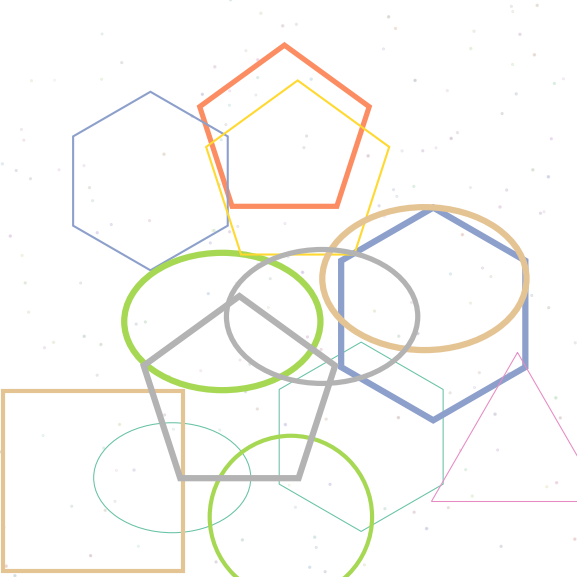[{"shape": "oval", "thickness": 0.5, "radius": 0.68, "center": [0.298, 0.172]}, {"shape": "hexagon", "thickness": 0.5, "radius": 0.82, "center": [0.625, 0.243]}, {"shape": "pentagon", "thickness": 2.5, "radius": 0.77, "center": [0.493, 0.767]}, {"shape": "hexagon", "thickness": 1, "radius": 0.77, "center": [0.26, 0.686]}, {"shape": "hexagon", "thickness": 3, "radius": 0.92, "center": [0.75, 0.456]}, {"shape": "triangle", "thickness": 0.5, "radius": 0.86, "center": [0.896, 0.217]}, {"shape": "circle", "thickness": 2, "radius": 0.7, "center": [0.504, 0.104]}, {"shape": "oval", "thickness": 3, "radius": 0.85, "center": [0.385, 0.442]}, {"shape": "pentagon", "thickness": 1, "radius": 0.83, "center": [0.515, 0.693]}, {"shape": "square", "thickness": 2, "radius": 0.78, "center": [0.161, 0.166]}, {"shape": "oval", "thickness": 3, "radius": 0.88, "center": [0.735, 0.517]}, {"shape": "oval", "thickness": 2.5, "radius": 0.83, "center": [0.558, 0.451]}, {"shape": "pentagon", "thickness": 3, "radius": 0.87, "center": [0.415, 0.312]}]